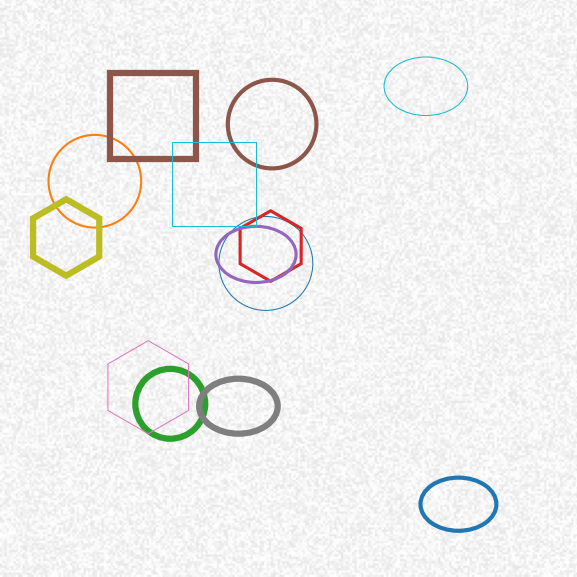[{"shape": "oval", "thickness": 2, "radius": 0.33, "center": [0.794, 0.126]}, {"shape": "circle", "thickness": 0.5, "radius": 0.41, "center": [0.46, 0.543]}, {"shape": "circle", "thickness": 1, "radius": 0.4, "center": [0.164, 0.685]}, {"shape": "circle", "thickness": 3, "radius": 0.3, "center": [0.295, 0.3]}, {"shape": "hexagon", "thickness": 1.5, "radius": 0.31, "center": [0.469, 0.573]}, {"shape": "oval", "thickness": 1.5, "radius": 0.35, "center": [0.443, 0.559]}, {"shape": "circle", "thickness": 2, "radius": 0.38, "center": [0.471, 0.784]}, {"shape": "square", "thickness": 3, "radius": 0.37, "center": [0.265, 0.798]}, {"shape": "hexagon", "thickness": 0.5, "radius": 0.4, "center": [0.257, 0.329]}, {"shape": "oval", "thickness": 3, "radius": 0.34, "center": [0.413, 0.296]}, {"shape": "hexagon", "thickness": 3, "radius": 0.33, "center": [0.115, 0.588]}, {"shape": "oval", "thickness": 0.5, "radius": 0.36, "center": [0.737, 0.85]}, {"shape": "square", "thickness": 0.5, "radius": 0.36, "center": [0.371, 0.68]}]